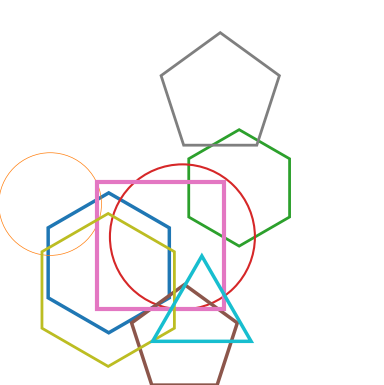[{"shape": "hexagon", "thickness": 2.5, "radius": 0.91, "center": [0.282, 0.317]}, {"shape": "circle", "thickness": 0.5, "radius": 0.67, "center": [0.13, 0.47]}, {"shape": "hexagon", "thickness": 2, "radius": 0.76, "center": [0.621, 0.512]}, {"shape": "circle", "thickness": 1.5, "radius": 0.94, "center": [0.474, 0.385]}, {"shape": "pentagon", "thickness": 2.5, "radius": 0.72, "center": [0.479, 0.117]}, {"shape": "square", "thickness": 3, "radius": 0.82, "center": [0.416, 0.362]}, {"shape": "pentagon", "thickness": 2, "radius": 0.81, "center": [0.572, 0.754]}, {"shape": "hexagon", "thickness": 2, "radius": 0.99, "center": [0.281, 0.247]}, {"shape": "triangle", "thickness": 2.5, "radius": 0.74, "center": [0.524, 0.187]}]